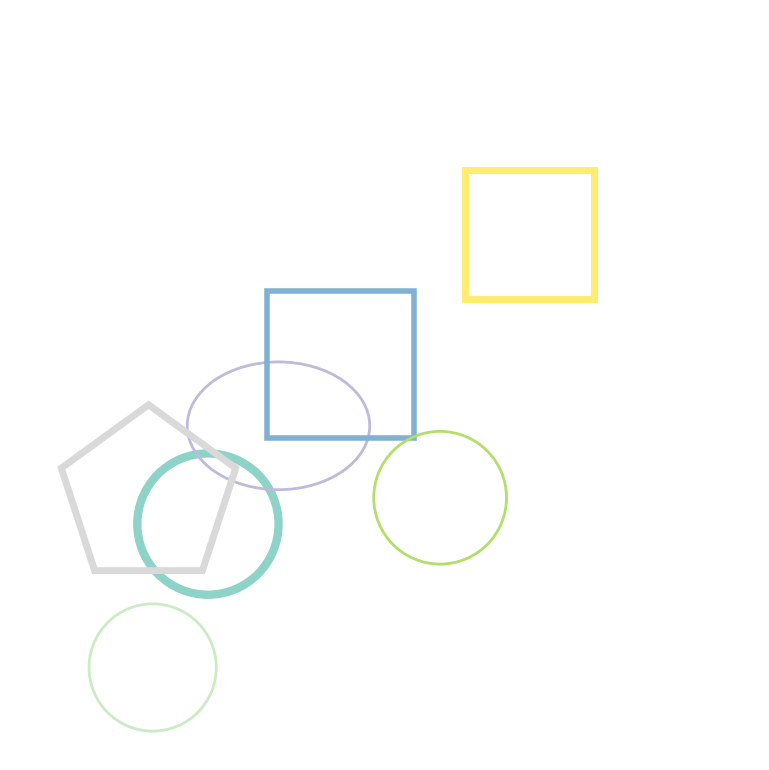[{"shape": "circle", "thickness": 3, "radius": 0.46, "center": [0.27, 0.319]}, {"shape": "oval", "thickness": 1, "radius": 0.59, "center": [0.362, 0.447]}, {"shape": "square", "thickness": 2, "radius": 0.48, "center": [0.442, 0.527]}, {"shape": "circle", "thickness": 1, "radius": 0.43, "center": [0.572, 0.354]}, {"shape": "pentagon", "thickness": 2.5, "radius": 0.6, "center": [0.193, 0.355]}, {"shape": "circle", "thickness": 1, "radius": 0.41, "center": [0.198, 0.133]}, {"shape": "square", "thickness": 2.5, "radius": 0.42, "center": [0.688, 0.696]}]